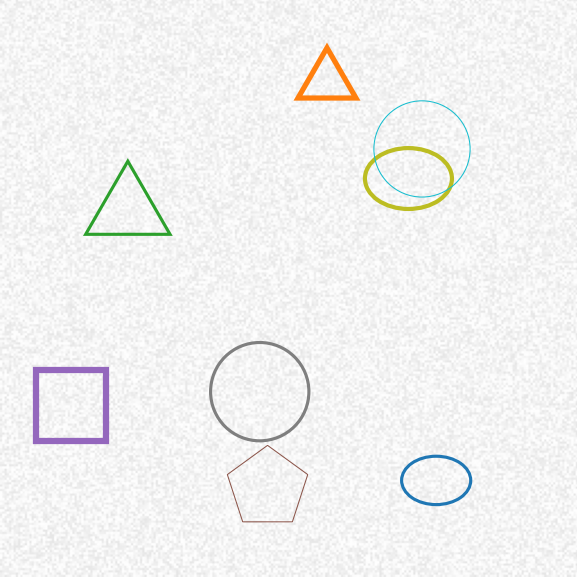[{"shape": "oval", "thickness": 1.5, "radius": 0.3, "center": [0.755, 0.167]}, {"shape": "triangle", "thickness": 2.5, "radius": 0.29, "center": [0.566, 0.858]}, {"shape": "triangle", "thickness": 1.5, "radius": 0.42, "center": [0.221, 0.636]}, {"shape": "square", "thickness": 3, "radius": 0.31, "center": [0.123, 0.297]}, {"shape": "pentagon", "thickness": 0.5, "radius": 0.37, "center": [0.463, 0.155]}, {"shape": "circle", "thickness": 1.5, "radius": 0.43, "center": [0.45, 0.321]}, {"shape": "oval", "thickness": 2, "radius": 0.38, "center": [0.707, 0.69]}, {"shape": "circle", "thickness": 0.5, "radius": 0.42, "center": [0.731, 0.741]}]